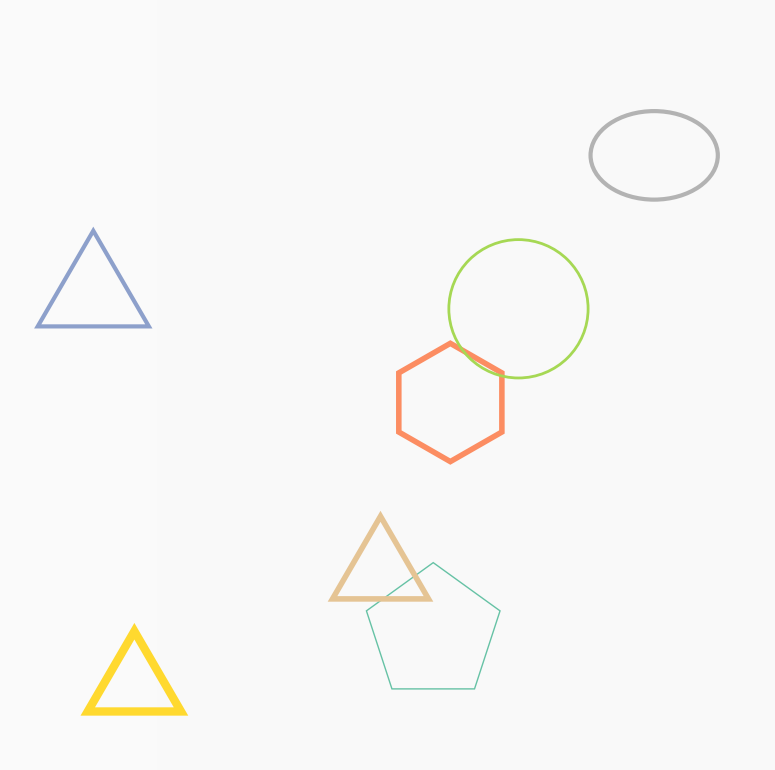[{"shape": "pentagon", "thickness": 0.5, "radius": 0.45, "center": [0.559, 0.179]}, {"shape": "hexagon", "thickness": 2, "radius": 0.38, "center": [0.581, 0.477]}, {"shape": "triangle", "thickness": 1.5, "radius": 0.41, "center": [0.12, 0.617]}, {"shape": "circle", "thickness": 1, "radius": 0.45, "center": [0.669, 0.599]}, {"shape": "triangle", "thickness": 3, "radius": 0.35, "center": [0.173, 0.111]}, {"shape": "triangle", "thickness": 2, "radius": 0.36, "center": [0.491, 0.258]}, {"shape": "oval", "thickness": 1.5, "radius": 0.41, "center": [0.844, 0.798]}]